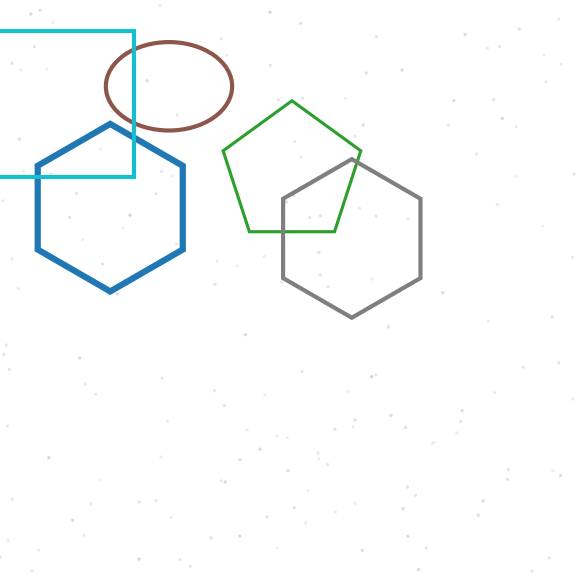[{"shape": "hexagon", "thickness": 3, "radius": 0.73, "center": [0.191, 0.64]}, {"shape": "pentagon", "thickness": 1.5, "radius": 0.63, "center": [0.506, 0.699]}, {"shape": "oval", "thickness": 2, "radius": 0.55, "center": [0.293, 0.85]}, {"shape": "hexagon", "thickness": 2, "radius": 0.69, "center": [0.609, 0.586]}, {"shape": "square", "thickness": 2, "radius": 0.63, "center": [0.106, 0.819]}]